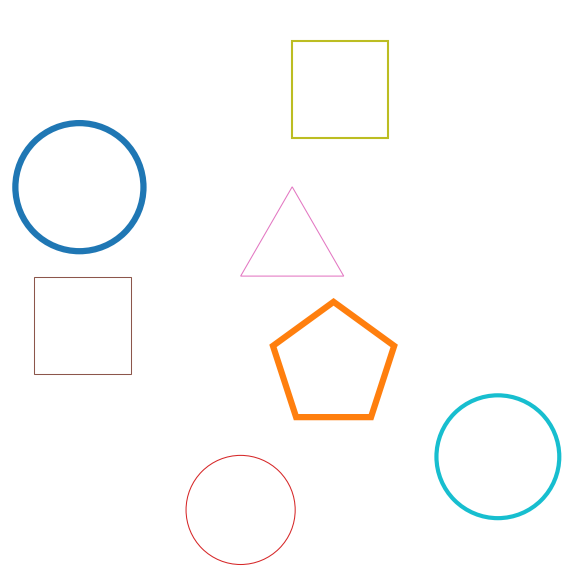[{"shape": "circle", "thickness": 3, "radius": 0.55, "center": [0.138, 0.675]}, {"shape": "pentagon", "thickness": 3, "radius": 0.55, "center": [0.578, 0.366]}, {"shape": "circle", "thickness": 0.5, "radius": 0.47, "center": [0.417, 0.116]}, {"shape": "square", "thickness": 0.5, "radius": 0.42, "center": [0.143, 0.435]}, {"shape": "triangle", "thickness": 0.5, "radius": 0.52, "center": [0.506, 0.573]}, {"shape": "square", "thickness": 1, "radius": 0.42, "center": [0.588, 0.844]}, {"shape": "circle", "thickness": 2, "radius": 0.53, "center": [0.862, 0.208]}]